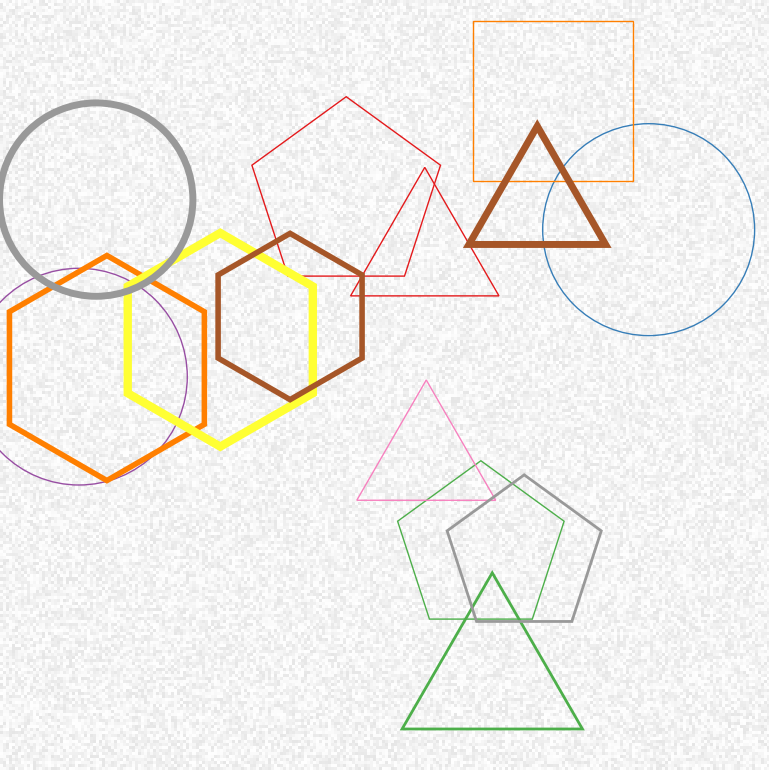[{"shape": "pentagon", "thickness": 0.5, "radius": 0.64, "center": [0.45, 0.746]}, {"shape": "triangle", "thickness": 0.5, "radius": 0.56, "center": [0.552, 0.671]}, {"shape": "circle", "thickness": 0.5, "radius": 0.69, "center": [0.842, 0.702]}, {"shape": "pentagon", "thickness": 0.5, "radius": 0.57, "center": [0.625, 0.288]}, {"shape": "triangle", "thickness": 1, "radius": 0.68, "center": [0.639, 0.121]}, {"shape": "circle", "thickness": 0.5, "radius": 0.7, "center": [0.102, 0.511]}, {"shape": "hexagon", "thickness": 2, "radius": 0.73, "center": [0.139, 0.522]}, {"shape": "square", "thickness": 0.5, "radius": 0.52, "center": [0.718, 0.869]}, {"shape": "hexagon", "thickness": 3, "radius": 0.69, "center": [0.286, 0.559]}, {"shape": "triangle", "thickness": 2.5, "radius": 0.51, "center": [0.698, 0.734]}, {"shape": "hexagon", "thickness": 2, "radius": 0.54, "center": [0.377, 0.589]}, {"shape": "triangle", "thickness": 0.5, "radius": 0.52, "center": [0.554, 0.402]}, {"shape": "circle", "thickness": 2.5, "radius": 0.63, "center": [0.125, 0.741]}, {"shape": "pentagon", "thickness": 1, "radius": 0.53, "center": [0.681, 0.278]}]